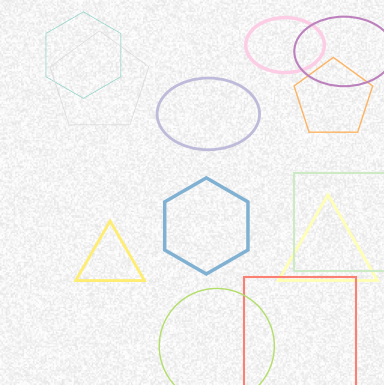[{"shape": "hexagon", "thickness": 0.5, "radius": 0.56, "center": [0.217, 0.857]}, {"shape": "triangle", "thickness": 2, "radius": 0.74, "center": [0.852, 0.346]}, {"shape": "oval", "thickness": 2, "radius": 0.67, "center": [0.541, 0.704]}, {"shape": "square", "thickness": 1.5, "radius": 0.73, "center": [0.78, 0.134]}, {"shape": "hexagon", "thickness": 2.5, "radius": 0.62, "center": [0.536, 0.413]}, {"shape": "pentagon", "thickness": 1, "radius": 0.54, "center": [0.866, 0.744]}, {"shape": "circle", "thickness": 1, "radius": 0.75, "center": [0.563, 0.101]}, {"shape": "oval", "thickness": 2.5, "radius": 0.51, "center": [0.74, 0.883]}, {"shape": "pentagon", "thickness": 0.5, "radius": 0.67, "center": [0.258, 0.785]}, {"shape": "oval", "thickness": 1.5, "radius": 0.65, "center": [0.893, 0.866]}, {"shape": "square", "thickness": 1.5, "radius": 0.64, "center": [0.892, 0.422]}, {"shape": "triangle", "thickness": 2, "radius": 0.52, "center": [0.286, 0.323]}]